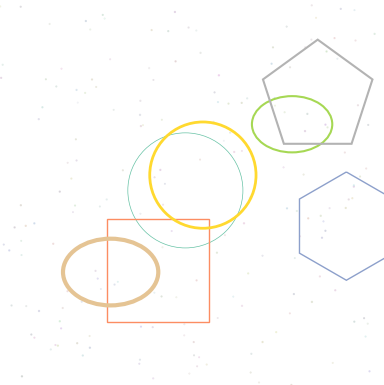[{"shape": "circle", "thickness": 0.5, "radius": 0.75, "center": [0.481, 0.505]}, {"shape": "square", "thickness": 1, "radius": 0.67, "center": [0.41, 0.297]}, {"shape": "hexagon", "thickness": 1, "radius": 0.7, "center": [0.9, 0.413]}, {"shape": "oval", "thickness": 1.5, "radius": 0.52, "center": [0.759, 0.677]}, {"shape": "circle", "thickness": 2, "radius": 0.69, "center": [0.527, 0.545]}, {"shape": "oval", "thickness": 3, "radius": 0.62, "center": [0.287, 0.293]}, {"shape": "pentagon", "thickness": 1.5, "radius": 0.75, "center": [0.825, 0.747]}]